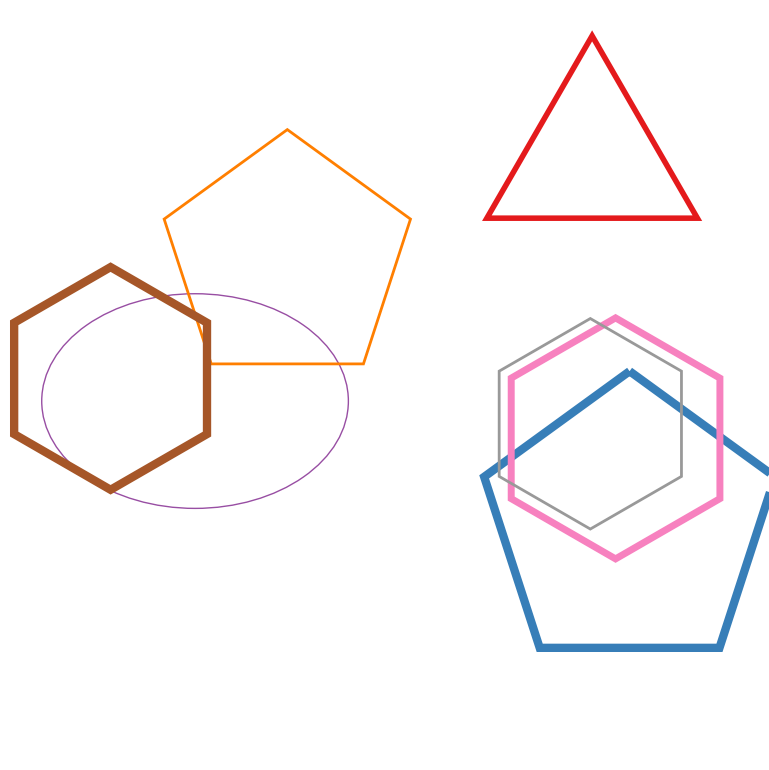[{"shape": "triangle", "thickness": 2, "radius": 0.79, "center": [0.769, 0.796]}, {"shape": "pentagon", "thickness": 3, "radius": 0.99, "center": [0.818, 0.319]}, {"shape": "oval", "thickness": 0.5, "radius": 1.0, "center": [0.253, 0.479]}, {"shape": "pentagon", "thickness": 1, "radius": 0.84, "center": [0.373, 0.663]}, {"shape": "hexagon", "thickness": 3, "radius": 0.72, "center": [0.144, 0.509]}, {"shape": "hexagon", "thickness": 2.5, "radius": 0.78, "center": [0.799, 0.431]}, {"shape": "hexagon", "thickness": 1, "radius": 0.68, "center": [0.767, 0.45]}]